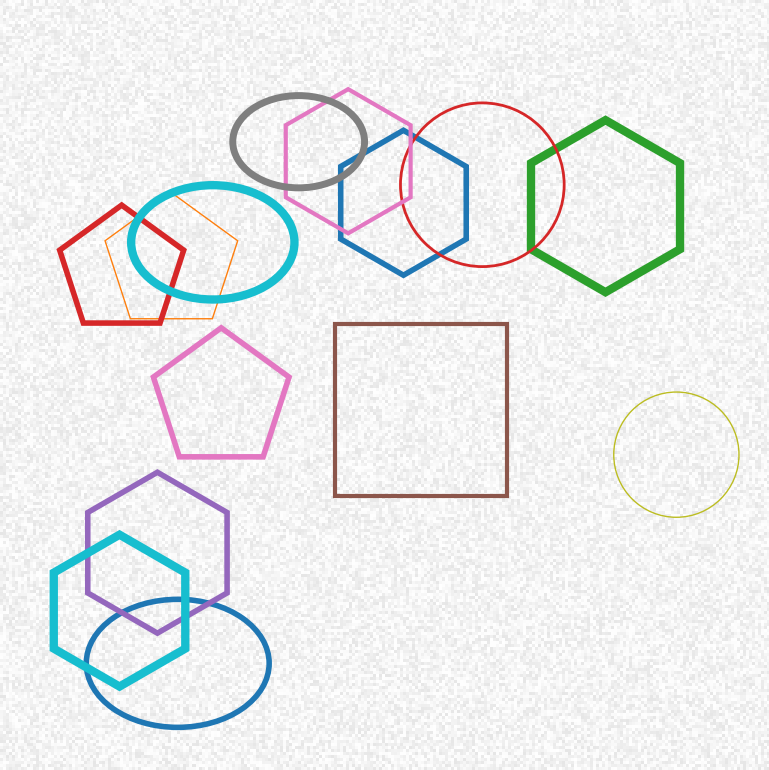[{"shape": "oval", "thickness": 2, "radius": 0.59, "center": [0.231, 0.139]}, {"shape": "hexagon", "thickness": 2, "radius": 0.47, "center": [0.524, 0.737]}, {"shape": "pentagon", "thickness": 0.5, "radius": 0.45, "center": [0.223, 0.659]}, {"shape": "hexagon", "thickness": 3, "radius": 0.56, "center": [0.786, 0.732]}, {"shape": "circle", "thickness": 1, "radius": 0.53, "center": [0.626, 0.76]}, {"shape": "pentagon", "thickness": 2, "radius": 0.42, "center": [0.158, 0.649]}, {"shape": "hexagon", "thickness": 2, "radius": 0.52, "center": [0.204, 0.282]}, {"shape": "square", "thickness": 1.5, "radius": 0.56, "center": [0.547, 0.467]}, {"shape": "hexagon", "thickness": 1.5, "radius": 0.47, "center": [0.452, 0.791]}, {"shape": "pentagon", "thickness": 2, "radius": 0.46, "center": [0.287, 0.482]}, {"shape": "oval", "thickness": 2.5, "radius": 0.43, "center": [0.388, 0.816]}, {"shape": "circle", "thickness": 0.5, "radius": 0.41, "center": [0.878, 0.41]}, {"shape": "hexagon", "thickness": 3, "radius": 0.49, "center": [0.155, 0.207]}, {"shape": "oval", "thickness": 3, "radius": 0.53, "center": [0.276, 0.685]}]